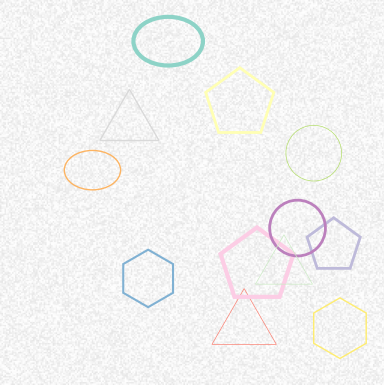[{"shape": "oval", "thickness": 3, "radius": 0.45, "center": [0.437, 0.893]}, {"shape": "pentagon", "thickness": 2, "radius": 0.47, "center": [0.623, 0.731]}, {"shape": "pentagon", "thickness": 2, "radius": 0.36, "center": [0.867, 0.362]}, {"shape": "triangle", "thickness": 0.5, "radius": 0.48, "center": [0.634, 0.154]}, {"shape": "hexagon", "thickness": 1.5, "radius": 0.37, "center": [0.385, 0.277]}, {"shape": "oval", "thickness": 1, "radius": 0.37, "center": [0.24, 0.558]}, {"shape": "circle", "thickness": 0.5, "radius": 0.36, "center": [0.815, 0.602]}, {"shape": "pentagon", "thickness": 3, "radius": 0.5, "center": [0.668, 0.31]}, {"shape": "triangle", "thickness": 1, "radius": 0.44, "center": [0.336, 0.679]}, {"shape": "circle", "thickness": 2, "radius": 0.36, "center": [0.773, 0.408]}, {"shape": "triangle", "thickness": 0.5, "radius": 0.43, "center": [0.738, 0.305]}, {"shape": "hexagon", "thickness": 1, "radius": 0.39, "center": [0.883, 0.148]}]